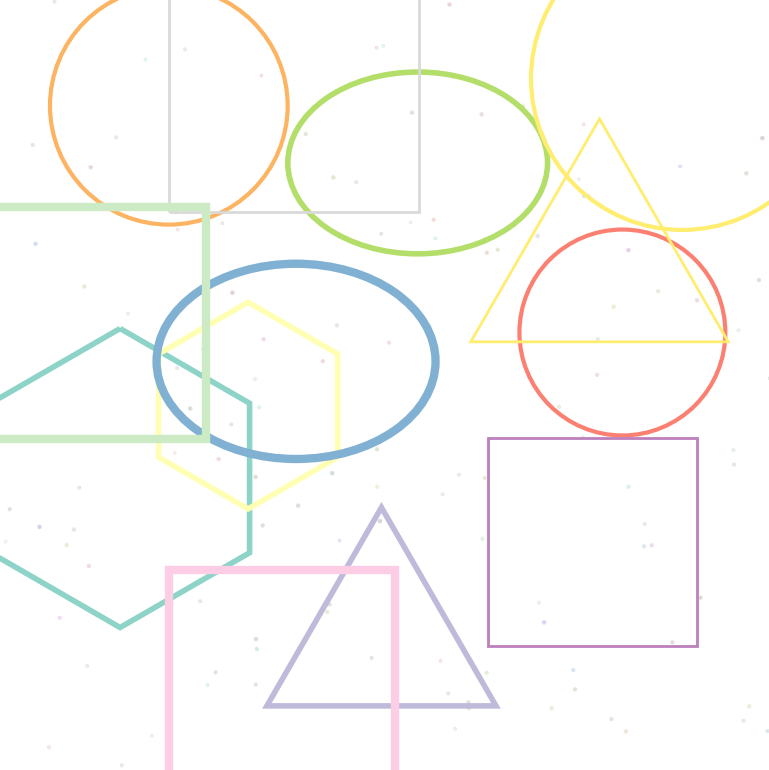[{"shape": "hexagon", "thickness": 2, "radius": 0.97, "center": [0.156, 0.379]}, {"shape": "hexagon", "thickness": 2, "radius": 0.67, "center": [0.322, 0.473]}, {"shape": "triangle", "thickness": 2, "radius": 0.86, "center": [0.495, 0.169]}, {"shape": "circle", "thickness": 1.5, "radius": 0.67, "center": [0.808, 0.568]}, {"shape": "oval", "thickness": 3, "radius": 0.91, "center": [0.384, 0.531]}, {"shape": "circle", "thickness": 1.5, "radius": 0.77, "center": [0.219, 0.863]}, {"shape": "oval", "thickness": 2, "radius": 0.84, "center": [0.542, 0.788]}, {"shape": "square", "thickness": 3, "radius": 0.73, "center": [0.366, 0.113]}, {"shape": "square", "thickness": 1, "radius": 0.81, "center": [0.382, 0.887]}, {"shape": "square", "thickness": 1, "radius": 0.68, "center": [0.769, 0.296]}, {"shape": "square", "thickness": 3, "radius": 0.75, "center": [0.117, 0.581]}, {"shape": "triangle", "thickness": 1, "radius": 0.97, "center": [0.779, 0.653]}, {"shape": "circle", "thickness": 1.5, "radius": 0.98, "center": [0.886, 0.898]}]